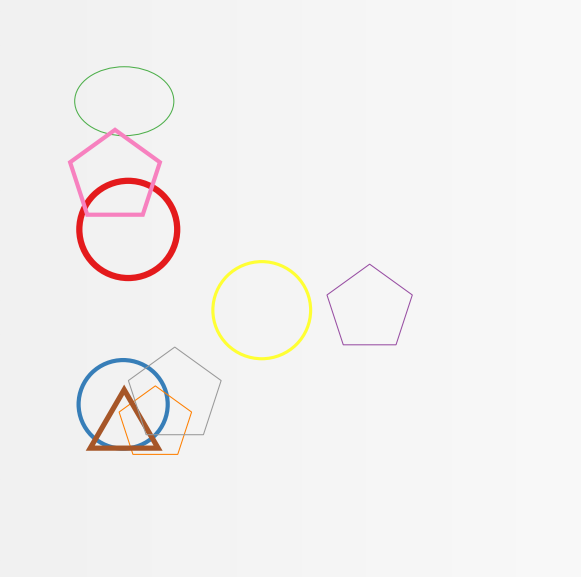[{"shape": "circle", "thickness": 3, "radius": 0.42, "center": [0.221, 0.602]}, {"shape": "circle", "thickness": 2, "radius": 0.38, "center": [0.212, 0.299]}, {"shape": "oval", "thickness": 0.5, "radius": 0.43, "center": [0.214, 0.824]}, {"shape": "pentagon", "thickness": 0.5, "radius": 0.39, "center": [0.636, 0.465]}, {"shape": "pentagon", "thickness": 0.5, "radius": 0.33, "center": [0.267, 0.265]}, {"shape": "circle", "thickness": 1.5, "radius": 0.42, "center": [0.45, 0.462]}, {"shape": "triangle", "thickness": 2.5, "radius": 0.34, "center": [0.214, 0.257]}, {"shape": "pentagon", "thickness": 2, "radius": 0.41, "center": [0.198, 0.693]}, {"shape": "pentagon", "thickness": 0.5, "radius": 0.42, "center": [0.301, 0.314]}]